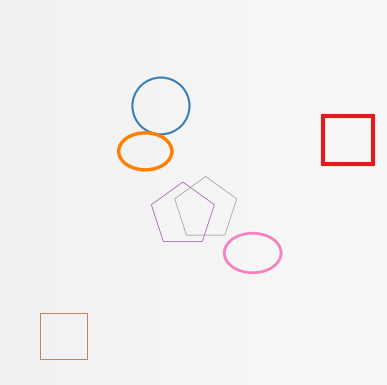[{"shape": "square", "thickness": 3, "radius": 0.32, "center": [0.898, 0.636]}, {"shape": "circle", "thickness": 1.5, "radius": 0.37, "center": [0.415, 0.725]}, {"shape": "pentagon", "thickness": 0.5, "radius": 0.43, "center": [0.472, 0.442]}, {"shape": "oval", "thickness": 2.5, "radius": 0.34, "center": [0.375, 0.607]}, {"shape": "square", "thickness": 0.5, "radius": 0.3, "center": [0.164, 0.127]}, {"shape": "oval", "thickness": 2, "radius": 0.37, "center": [0.652, 0.343]}, {"shape": "pentagon", "thickness": 0.5, "radius": 0.42, "center": [0.531, 0.457]}]